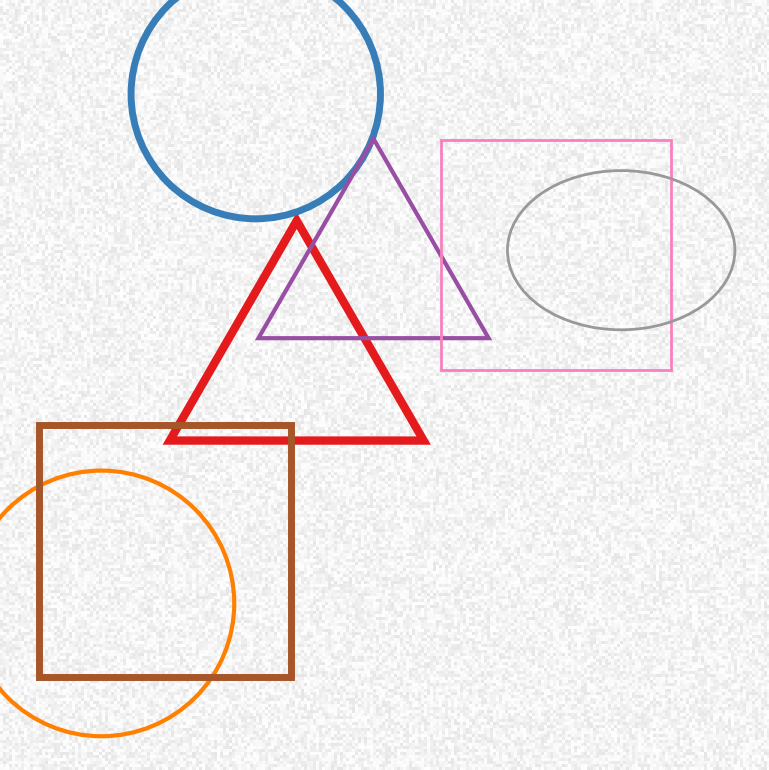[{"shape": "triangle", "thickness": 3, "radius": 0.95, "center": [0.385, 0.523]}, {"shape": "circle", "thickness": 2.5, "radius": 0.81, "center": [0.332, 0.878]}, {"shape": "triangle", "thickness": 1.5, "radius": 0.86, "center": [0.485, 0.647]}, {"shape": "circle", "thickness": 1.5, "radius": 0.86, "center": [0.132, 0.216]}, {"shape": "square", "thickness": 2.5, "radius": 0.82, "center": [0.214, 0.285]}, {"shape": "square", "thickness": 1, "radius": 0.75, "center": [0.723, 0.669]}, {"shape": "oval", "thickness": 1, "radius": 0.74, "center": [0.807, 0.675]}]